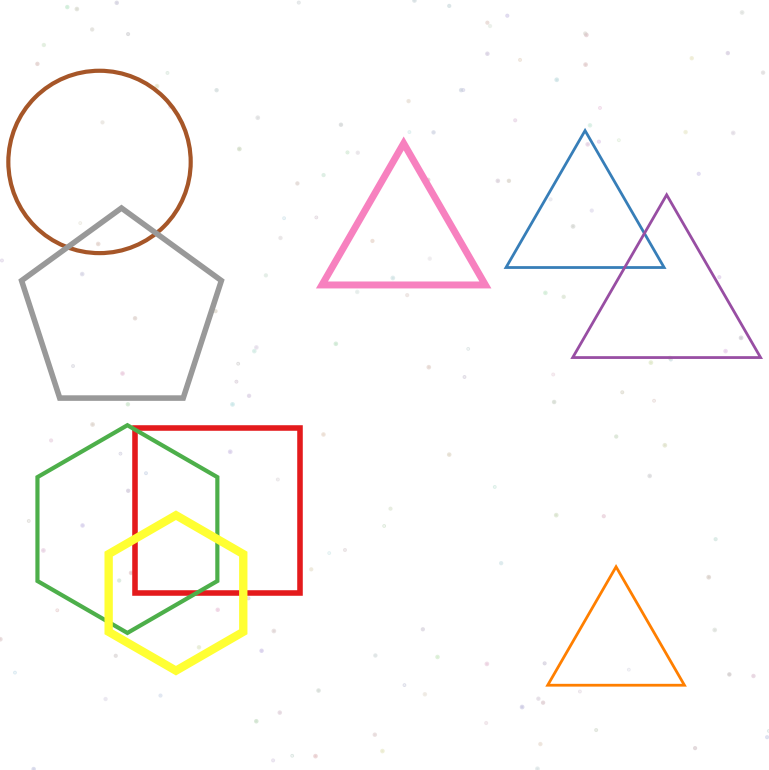[{"shape": "square", "thickness": 2, "radius": 0.54, "center": [0.283, 0.337]}, {"shape": "triangle", "thickness": 1, "radius": 0.59, "center": [0.76, 0.712]}, {"shape": "hexagon", "thickness": 1.5, "radius": 0.67, "center": [0.165, 0.313]}, {"shape": "triangle", "thickness": 1, "radius": 0.7, "center": [0.866, 0.606]}, {"shape": "triangle", "thickness": 1, "radius": 0.51, "center": [0.8, 0.161]}, {"shape": "hexagon", "thickness": 3, "radius": 0.5, "center": [0.229, 0.23]}, {"shape": "circle", "thickness": 1.5, "radius": 0.59, "center": [0.129, 0.79]}, {"shape": "triangle", "thickness": 2.5, "radius": 0.61, "center": [0.524, 0.691]}, {"shape": "pentagon", "thickness": 2, "radius": 0.68, "center": [0.158, 0.593]}]